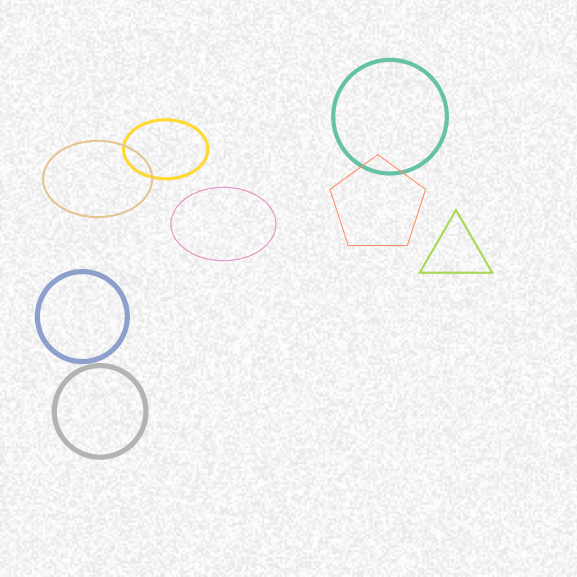[{"shape": "circle", "thickness": 2, "radius": 0.49, "center": [0.675, 0.797]}, {"shape": "pentagon", "thickness": 0.5, "radius": 0.44, "center": [0.654, 0.644]}, {"shape": "circle", "thickness": 2.5, "radius": 0.39, "center": [0.143, 0.451]}, {"shape": "oval", "thickness": 0.5, "radius": 0.45, "center": [0.387, 0.611]}, {"shape": "triangle", "thickness": 1, "radius": 0.36, "center": [0.79, 0.563]}, {"shape": "oval", "thickness": 1.5, "radius": 0.37, "center": [0.287, 0.741]}, {"shape": "oval", "thickness": 1, "radius": 0.47, "center": [0.169, 0.689]}, {"shape": "circle", "thickness": 2.5, "radius": 0.4, "center": [0.173, 0.287]}]